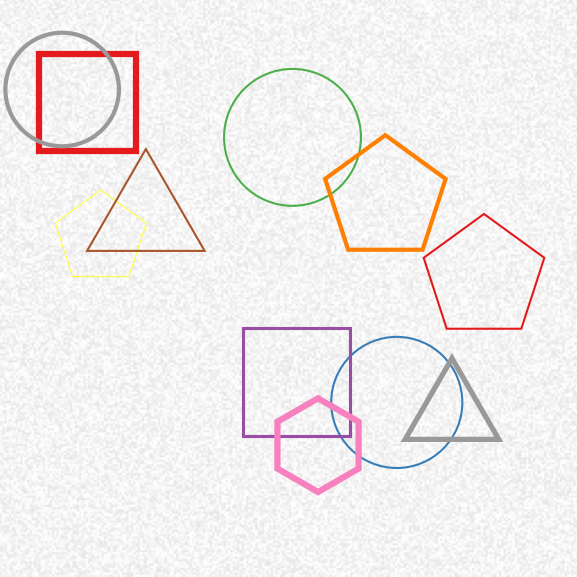[{"shape": "pentagon", "thickness": 1, "radius": 0.55, "center": [0.838, 0.519]}, {"shape": "square", "thickness": 3, "radius": 0.42, "center": [0.152, 0.821]}, {"shape": "circle", "thickness": 1, "radius": 0.57, "center": [0.687, 0.302]}, {"shape": "circle", "thickness": 1, "radius": 0.59, "center": [0.506, 0.761]}, {"shape": "square", "thickness": 1.5, "radius": 0.47, "center": [0.514, 0.338]}, {"shape": "pentagon", "thickness": 2, "radius": 0.55, "center": [0.667, 0.655]}, {"shape": "pentagon", "thickness": 0.5, "radius": 0.41, "center": [0.175, 0.587]}, {"shape": "triangle", "thickness": 1, "radius": 0.59, "center": [0.253, 0.623]}, {"shape": "hexagon", "thickness": 3, "radius": 0.41, "center": [0.551, 0.228]}, {"shape": "triangle", "thickness": 2.5, "radius": 0.47, "center": [0.783, 0.285]}, {"shape": "circle", "thickness": 2, "radius": 0.49, "center": [0.108, 0.844]}]